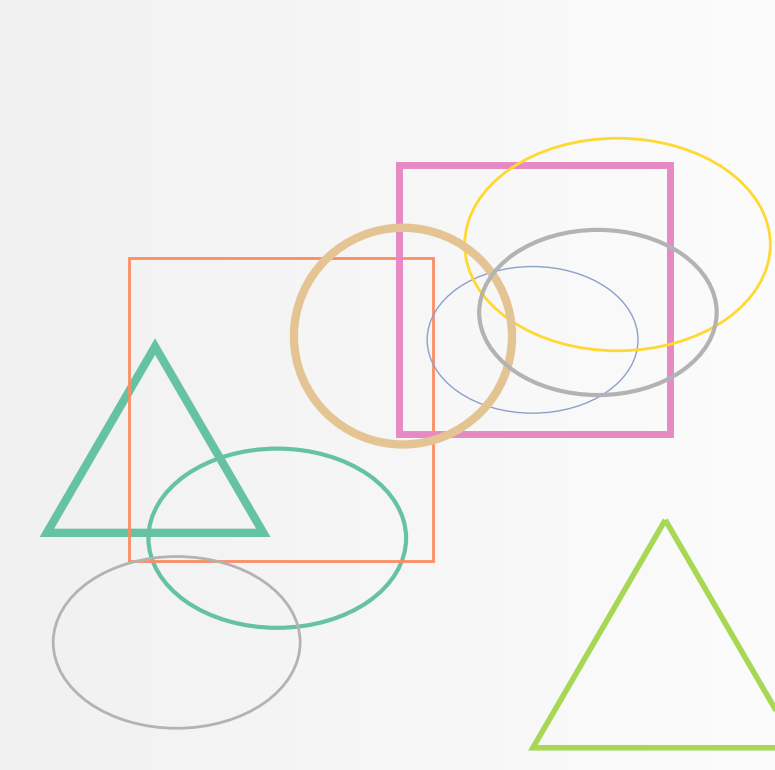[{"shape": "triangle", "thickness": 3, "radius": 0.81, "center": [0.2, 0.389]}, {"shape": "oval", "thickness": 1.5, "radius": 0.83, "center": [0.358, 0.301]}, {"shape": "square", "thickness": 1, "radius": 0.98, "center": [0.363, 0.468]}, {"shape": "oval", "thickness": 0.5, "radius": 0.68, "center": [0.687, 0.559]}, {"shape": "square", "thickness": 2.5, "radius": 0.87, "center": [0.689, 0.611]}, {"shape": "triangle", "thickness": 2, "radius": 0.99, "center": [0.858, 0.127]}, {"shape": "oval", "thickness": 1, "radius": 0.99, "center": [0.797, 0.682]}, {"shape": "circle", "thickness": 3, "radius": 0.7, "center": [0.52, 0.564]}, {"shape": "oval", "thickness": 1, "radius": 0.8, "center": [0.228, 0.166]}, {"shape": "oval", "thickness": 1.5, "radius": 0.77, "center": [0.772, 0.594]}]